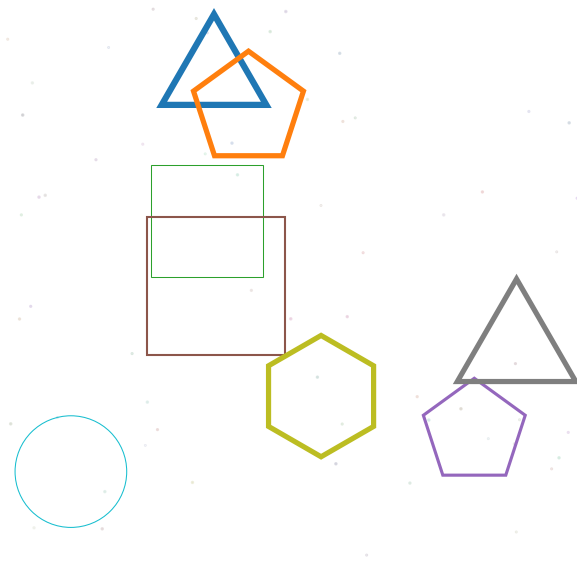[{"shape": "triangle", "thickness": 3, "radius": 0.52, "center": [0.371, 0.87]}, {"shape": "pentagon", "thickness": 2.5, "radius": 0.5, "center": [0.43, 0.81]}, {"shape": "square", "thickness": 0.5, "radius": 0.48, "center": [0.359, 0.617]}, {"shape": "pentagon", "thickness": 1.5, "radius": 0.46, "center": [0.821, 0.251]}, {"shape": "square", "thickness": 1, "radius": 0.6, "center": [0.374, 0.504]}, {"shape": "triangle", "thickness": 2.5, "radius": 0.59, "center": [0.894, 0.398]}, {"shape": "hexagon", "thickness": 2.5, "radius": 0.53, "center": [0.556, 0.313]}, {"shape": "circle", "thickness": 0.5, "radius": 0.48, "center": [0.123, 0.183]}]